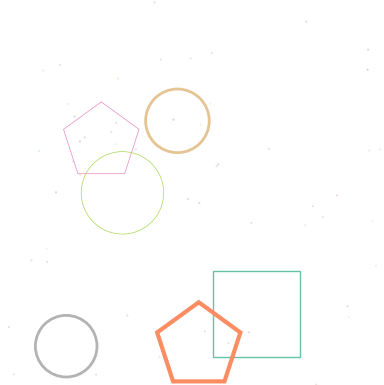[{"shape": "square", "thickness": 1, "radius": 0.56, "center": [0.666, 0.184]}, {"shape": "pentagon", "thickness": 3, "radius": 0.57, "center": [0.516, 0.101]}, {"shape": "pentagon", "thickness": 0.5, "radius": 0.52, "center": [0.263, 0.632]}, {"shape": "circle", "thickness": 0.5, "radius": 0.54, "center": [0.318, 0.499]}, {"shape": "circle", "thickness": 2, "radius": 0.41, "center": [0.461, 0.686]}, {"shape": "circle", "thickness": 2, "radius": 0.4, "center": [0.172, 0.101]}]